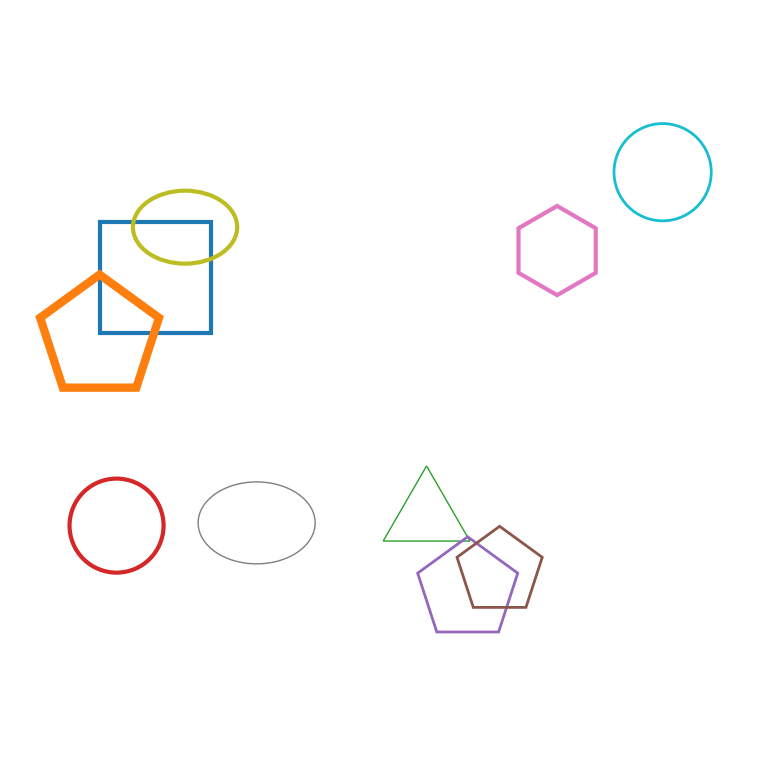[{"shape": "square", "thickness": 1.5, "radius": 0.36, "center": [0.202, 0.64]}, {"shape": "pentagon", "thickness": 3, "radius": 0.41, "center": [0.129, 0.562]}, {"shape": "triangle", "thickness": 0.5, "radius": 0.32, "center": [0.554, 0.33]}, {"shape": "circle", "thickness": 1.5, "radius": 0.31, "center": [0.151, 0.317]}, {"shape": "pentagon", "thickness": 1, "radius": 0.34, "center": [0.607, 0.235]}, {"shape": "pentagon", "thickness": 1, "radius": 0.29, "center": [0.649, 0.258]}, {"shape": "hexagon", "thickness": 1.5, "radius": 0.29, "center": [0.724, 0.675]}, {"shape": "oval", "thickness": 0.5, "radius": 0.38, "center": [0.333, 0.321]}, {"shape": "oval", "thickness": 1.5, "radius": 0.34, "center": [0.24, 0.705]}, {"shape": "circle", "thickness": 1, "radius": 0.32, "center": [0.861, 0.776]}]